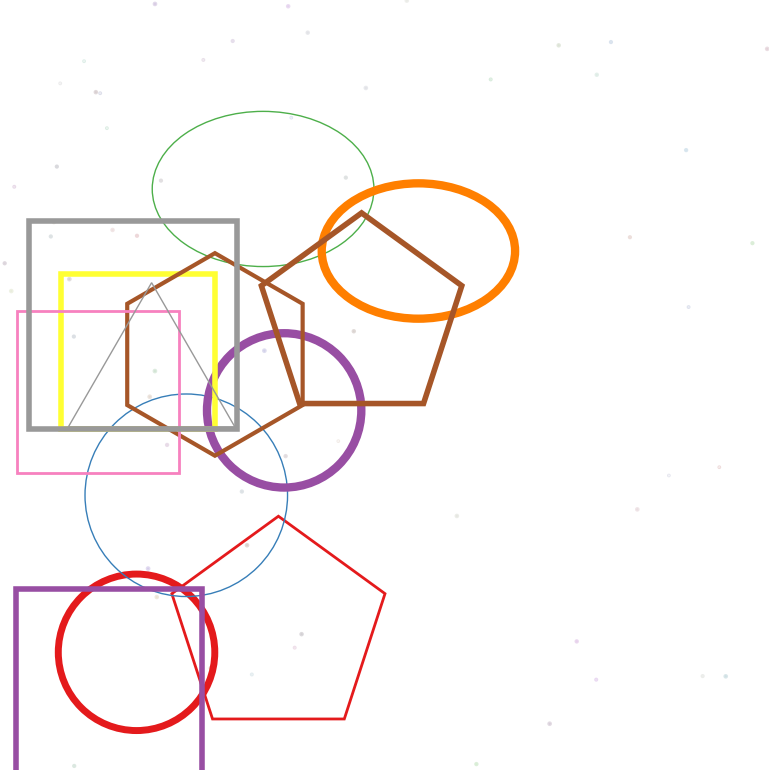[{"shape": "pentagon", "thickness": 1, "radius": 0.73, "center": [0.362, 0.184]}, {"shape": "circle", "thickness": 2.5, "radius": 0.51, "center": [0.177, 0.153]}, {"shape": "circle", "thickness": 0.5, "radius": 0.66, "center": [0.242, 0.357]}, {"shape": "oval", "thickness": 0.5, "radius": 0.72, "center": [0.342, 0.755]}, {"shape": "square", "thickness": 2, "radius": 0.6, "center": [0.142, 0.114]}, {"shape": "circle", "thickness": 3, "radius": 0.5, "center": [0.369, 0.467]}, {"shape": "oval", "thickness": 3, "radius": 0.63, "center": [0.543, 0.674]}, {"shape": "square", "thickness": 2, "radius": 0.5, "center": [0.179, 0.544]}, {"shape": "hexagon", "thickness": 1.5, "radius": 0.66, "center": [0.279, 0.54]}, {"shape": "pentagon", "thickness": 2, "radius": 0.68, "center": [0.47, 0.587]}, {"shape": "square", "thickness": 1, "radius": 0.53, "center": [0.127, 0.491]}, {"shape": "triangle", "thickness": 0.5, "radius": 0.63, "center": [0.197, 0.508]}, {"shape": "square", "thickness": 2, "radius": 0.68, "center": [0.173, 0.578]}]